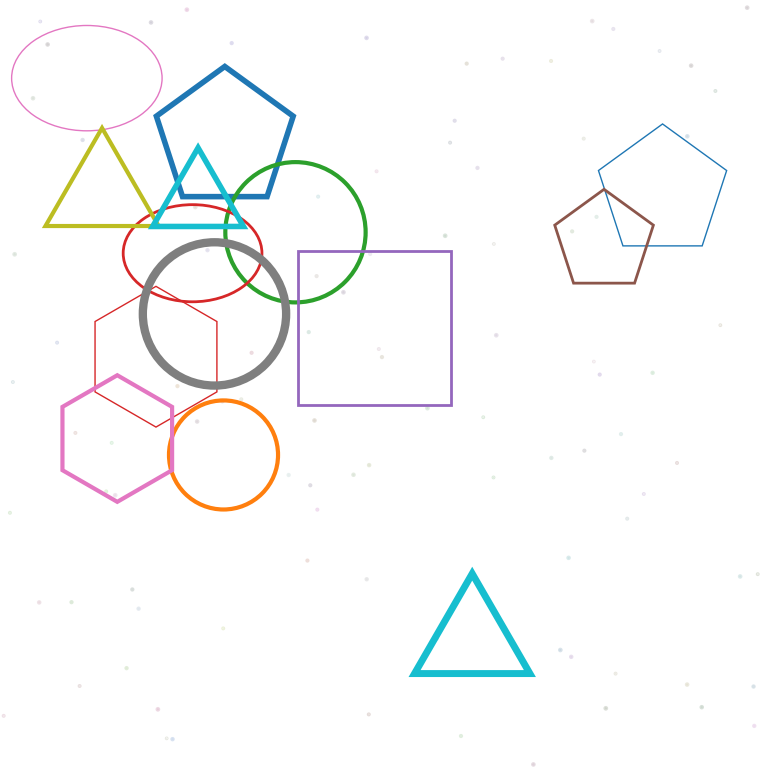[{"shape": "pentagon", "thickness": 2, "radius": 0.47, "center": [0.292, 0.82]}, {"shape": "pentagon", "thickness": 0.5, "radius": 0.44, "center": [0.86, 0.751]}, {"shape": "circle", "thickness": 1.5, "radius": 0.35, "center": [0.29, 0.409]}, {"shape": "circle", "thickness": 1.5, "radius": 0.46, "center": [0.384, 0.698]}, {"shape": "hexagon", "thickness": 0.5, "radius": 0.46, "center": [0.203, 0.537]}, {"shape": "oval", "thickness": 1, "radius": 0.45, "center": [0.25, 0.671]}, {"shape": "square", "thickness": 1, "radius": 0.5, "center": [0.487, 0.574]}, {"shape": "pentagon", "thickness": 1, "radius": 0.34, "center": [0.784, 0.687]}, {"shape": "oval", "thickness": 0.5, "radius": 0.49, "center": [0.113, 0.899]}, {"shape": "hexagon", "thickness": 1.5, "radius": 0.41, "center": [0.152, 0.43]}, {"shape": "circle", "thickness": 3, "radius": 0.47, "center": [0.279, 0.592]}, {"shape": "triangle", "thickness": 1.5, "radius": 0.42, "center": [0.133, 0.749]}, {"shape": "triangle", "thickness": 2, "radius": 0.34, "center": [0.257, 0.74]}, {"shape": "triangle", "thickness": 2.5, "radius": 0.43, "center": [0.613, 0.168]}]